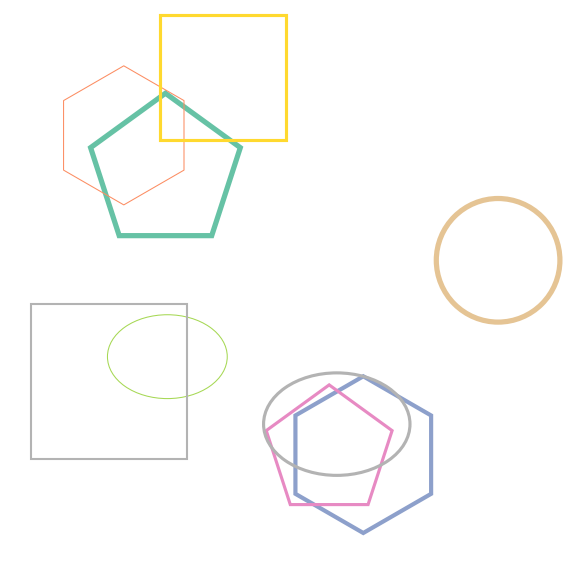[{"shape": "pentagon", "thickness": 2.5, "radius": 0.68, "center": [0.286, 0.701]}, {"shape": "hexagon", "thickness": 0.5, "radius": 0.6, "center": [0.214, 0.765]}, {"shape": "hexagon", "thickness": 2, "radius": 0.68, "center": [0.629, 0.212]}, {"shape": "pentagon", "thickness": 1.5, "radius": 0.57, "center": [0.57, 0.218]}, {"shape": "oval", "thickness": 0.5, "radius": 0.52, "center": [0.29, 0.382]}, {"shape": "square", "thickness": 1.5, "radius": 0.54, "center": [0.386, 0.865]}, {"shape": "circle", "thickness": 2.5, "radius": 0.54, "center": [0.863, 0.548]}, {"shape": "oval", "thickness": 1.5, "radius": 0.63, "center": [0.583, 0.265]}, {"shape": "square", "thickness": 1, "radius": 0.67, "center": [0.188, 0.339]}]